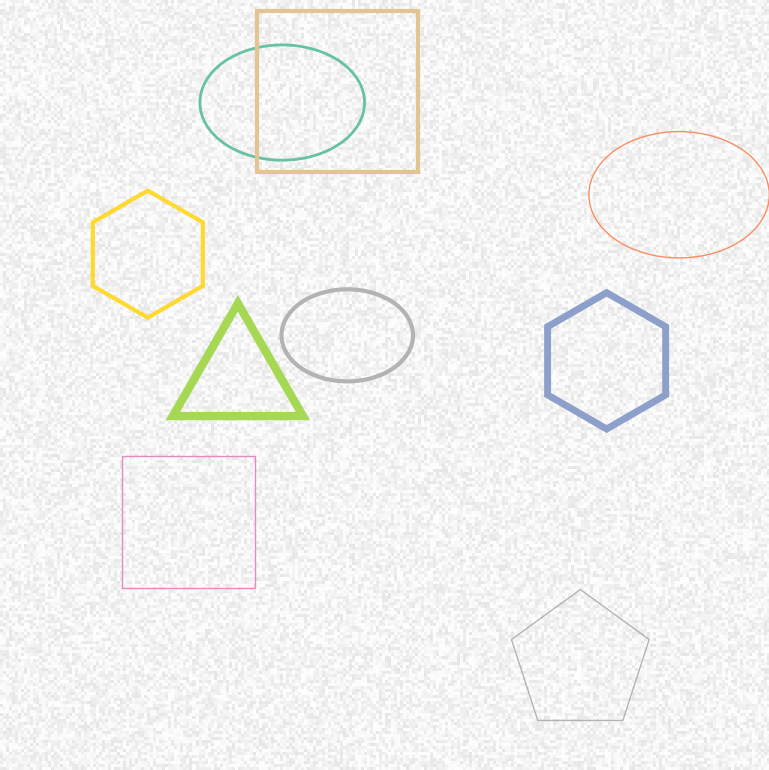[{"shape": "oval", "thickness": 1, "radius": 0.53, "center": [0.367, 0.867]}, {"shape": "oval", "thickness": 0.5, "radius": 0.59, "center": [0.882, 0.747]}, {"shape": "hexagon", "thickness": 2.5, "radius": 0.44, "center": [0.788, 0.531]}, {"shape": "square", "thickness": 0.5, "radius": 0.43, "center": [0.245, 0.322]}, {"shape": "triangle", "thickness": 3, "radius": 0.49, "center": [0.309, 0.508]}, {"shape": "hexagon", "thickness": 1.5, "radius": 0.41, "center": [0.192, 0.67]}, {"shape": "square", "thickness": 1.5, "radius": 0.52, "center": [0.438, 0.882]}, {"shape": "oval", "thickness": 1.5, "radius": 0.43, "center": [0.451, 0.564]}, {"shape": "pentagon", "thickness": 0.5, "radius": 0.47, "center": [0.754, 0.14]}]